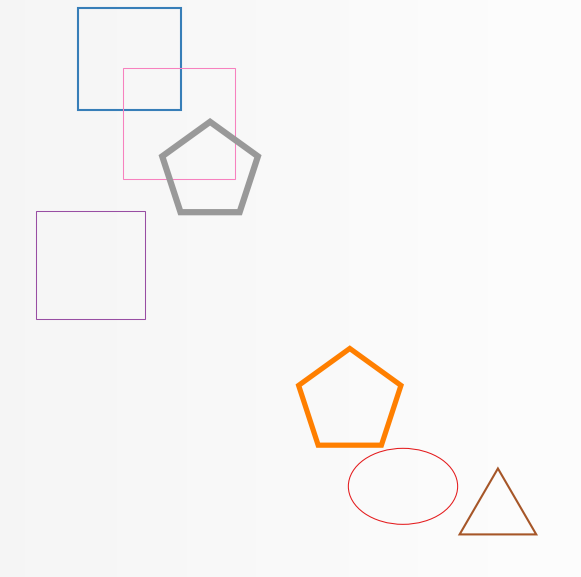[{"shape": "oval", "thickness": 0.5, "radius": 0.47, "center": [0.693, 0.157]}, {"shape": "square", "thickness": 1, "radius": 0.44, "center": [0.223, 0.897]}, {"shape": "square", "thickness": 0.5, "radius": 0.47, "center": [0.156, 0.54]}, {"shape": "pentagon", "thickness": 2.5, "radius": 0.46, "center": [0.602, 0.303]}, {"shape": "triangle", "thickness": 1, "radius": 0.38, "center": [0.857, 0.112]}, {"shape": "square", "thickness": 0.5, "radius": 0.48, "center": [0.308, 0.785]}, {"shape": "pentagon", "thickness": 3, "radius": 0.43, "center": [0.361, 0.702]}]